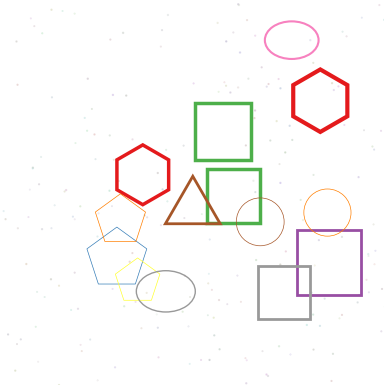[{"shape": "hexagon", "thickness": 3, "radius": 0.41, "center": [0.832, 0.738]}, {"shape": "hexagon", "thickness": 2.5, "radius": 0.39, "center": [0.371, 0.546]}, {"shape": "pentagon", "thickness": 0.5, "radius": 0.41, "center": [0.304, 0.328]}, {"shape": "square", "thickness": 2.5, "radius": 0.35, "center": [0.606, 0.49]}, {"shape": "square", "thickness": 2.5, "radius": 0.37, "center": [0.579, 0.658]}, {"shape": "square", "thickness": 2, "radius": 0.42, "center": [0.854, 0.318]}, {"shape": "pentagon", "thickness": 0.5, "radius": 0.34, "center": [0.313, 0.428]}, {"shape": "circle", "thickness": 0.5, "radius": 0.31, "center": [0.85, 0.448]}, {"shape": "pentagon", "thickness": 0.5, "radius": 0.3, "center": [0.357, 0.269]}, {"shape": "triangle", "thickness": 2, "radius": 0.41, "center": [0.501, 0.46]}, {"shape": "circle", "thickness": 0.5, "radius": 0.31, "center": [0.676, 0.424]}, {"shape": "oval", "thickness": 1.5, "radius": 0.35, "center": [0.758, 0.896]}, {"shape": "oval", "thickness": 1, "radius": 0.38, "center": [0.431, 0.243]}, {"shape": "square", "thickness": 2, "radius": 0.34, "center": [0.737, 0.24]}]